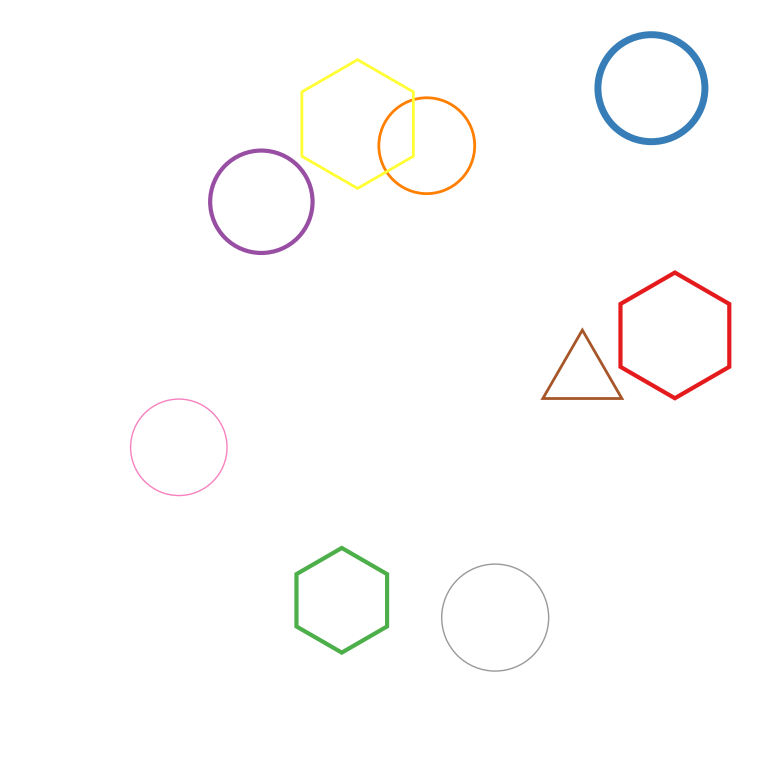[{"shape": "hexagon", "thickness": 1.5, "radius": 0.41, "center": [0.876, 0.564]}, {"shape": "circle", "thickness": 2.5, "radius": 0.35, "center": [0.846, 0.885]}, {"shape": "hexagon", "thickness": 1.5, "radius": 0.34, "center": [0.444, 0.22]}, {"shape": "circle", "thickness": 1.5, "radius": 0.33, "center": [0.339, 0.738]}, {"shape": "circle", "thickness": 1, "radius": 0.31, "center": [0.554, 0.811]}, {"shape": "hexagon", "thickness": 1, "radius": 0.42, "center": [0.464, 0.839]}, {"shape": "triangle", "thickness": 1, "radius": 0.3, "center": [0.756, 0.512]}, {"shape": "circle", "thickness": 0.5, "radius": 0.31, "center": [0.232, 0.419]}, {"shape": "circle", "thickness": 0.5, "radius": 0.35, "center": [0.643, 0.198]}]